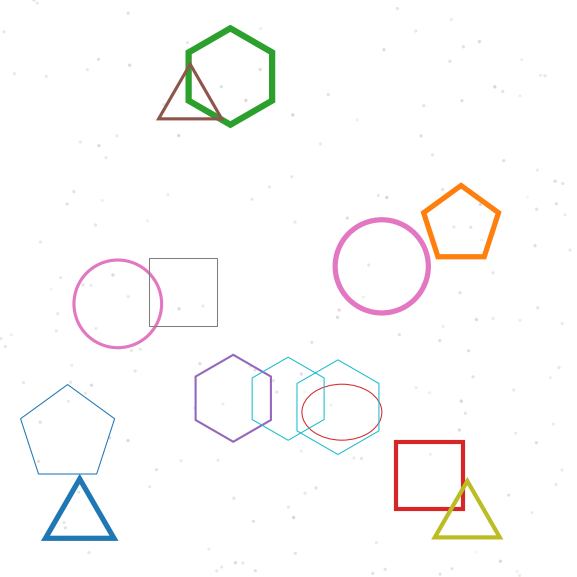[{"shape": "triangle", "thickness": 2.5, "radius": 0.34, "center": [0.138, 0.101]}, {"shape": "pentagon", "thickness": 0.5, "radius": 0.43, "center": [0.117, 0.248]}, {"shape": "pentagon", "thickness": 2.5, "radius": 0.34, "center": [0.798, 0.61]}, {"shape": "hexagon", "thickness": 3, "radius": 0.42, "center": [0.399, 0.867]}, {"shape": "square", "thickness": 2, "radius": 0.29, "center": [0.744, 0.176]}, {"shape": "oval", "thickness": 0.5, "radius": 0.35, "center": [0.592, 0.285]}, {"shape": "hexagon", "thickness": 1, "radius": 0.38, "center": [0.404, 0.309]}, {"shape": "triangle", "thickness": 1.5, "radius": 0.32, "center": [0.329, 0.825]}, {"shape": "circle", "thickness": 1.5, "radius": 0.38, "center": [0.204, 0.473]}, {"shape": "circle", "thickness": 2.5, "radius": 0.4, "center": [0.661, 0.538]}, {"shape": "square", "thickness": 0.5, "radius": 0.29, "center": [0.317, 0.493]}, {"shape": "triangle", "thickness": 2, "radius": 0.33, "center": [0.809, 0.101]}, {"shape": "hexagon", "thickness": 0.5, "radius": 0.36, "center": [0.499, 0.309]}, {"shape": "hexagon", "thickness": 0.5, "radius": 0.41, "center": [0.585, 0.294]}]